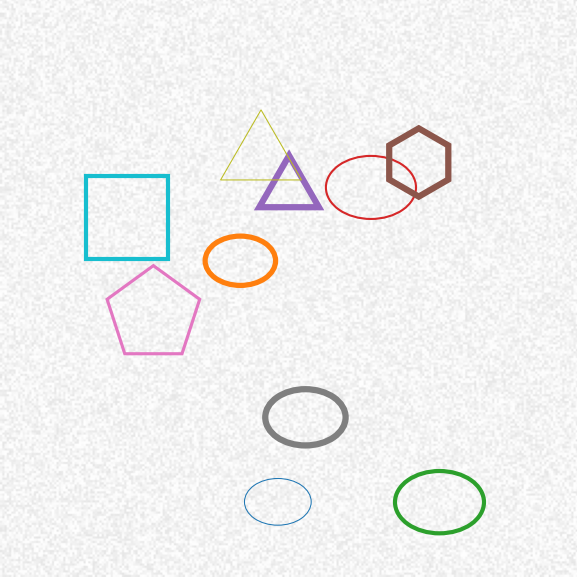[{"shape": "oval", "thickness": 0.5, "radius": 0.29, "center": [0.481, 0.13]}, {"shape": "oval", "thickness": 2.5, "radius": 0.31, "center": [0.416, 0.548]}, {"shape": "oval", "thickness": 2, "radius": 0.39, "center": [0.761, 0.13]}, {"shape": "oval", "thickness": 1, "radius": 0.39, "center": [0.642, 0.675]}, {"shape": "triangle", "thickness": 3, "radius": 0.3, "center": [0.501, 0.67]}, {"shape": "hexagon", "thickness": 3, "radius": 0.3, "center": [0.725, 0.718]}, {"shape": "pentagon", "thickness": 1.5, "radius": 0.42, "center": [0.266, 0.455]}, {"shape": "oval", "thickness": 3, "radius": 0.35, "center": [0.529, 0.277]}, {"shape": "triangle", "thickness": 0.5, "radius": 0.4, "center": [0.452, 0.728]}, {"shape": "square", "thickness": 2, "radius": 0.36, "center": [0.22, 0.623]}]